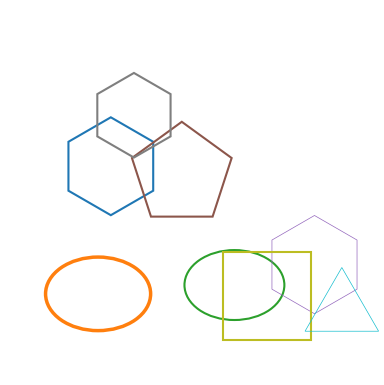[{"shape": "hexagon", "thickness": 1.5, "radius": 0.64, "center": [0.288, 0.568]}, {"shape": "oval", "thickness": 2.5, "radius": 0.68, "center": [0.255, 0.237]}, {"shape": "oval", "thickness": 1.5, "radius": 0.65, "center": [0.609, 0.26]}, {"shape": "hexagon", "thickness": 0.5, "radius": 0.64, "center": [0.817, 0.313]}, {"shape": "pentagon", "thickness": 1.5, "radius": 0.68, "center": [0.472, 0.547]}, {"shape": "hexagon", "thickness": 1.5, "radius": 0.55, "center": [0.348, 0.701]}, {"shape": "square", "thickness": 1.5, "radius": 0.57, "center": [0.695, 0.23]}, {"shape": "triangle", "thickness": 0.5, "radius": 0.55, "center": [0.888, 0.195]}]